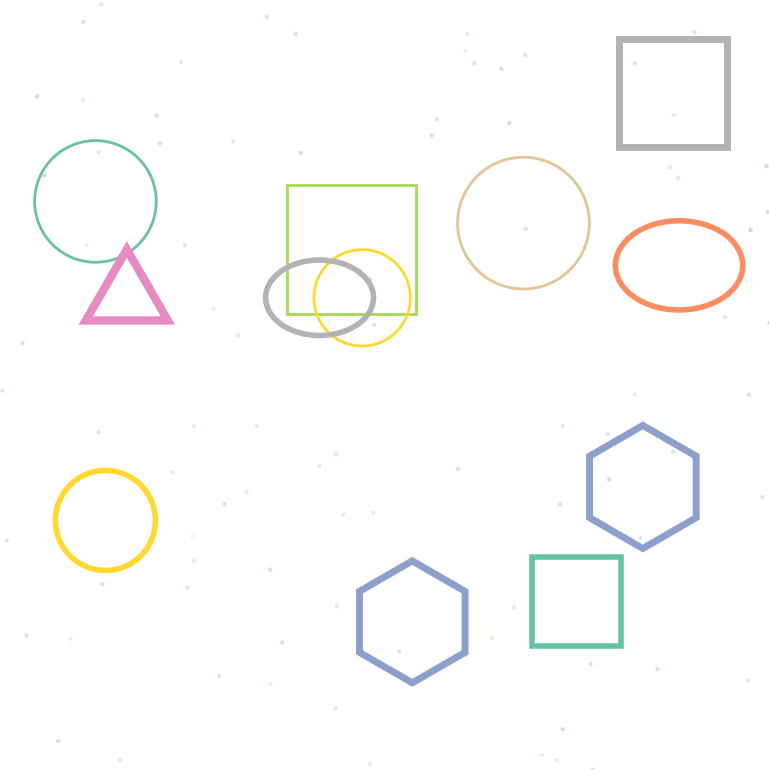[{"shape": "circle", "thickness": 1, "radius": 0.4, "center": [0.124, 0.738]}, {"shape": "square", "thickness": 2, "radius": 0.29, "center": [0.749, 0.219]}, {"shape": "oval", "thickness": 2, "radius": 0.41, "center": [0.882, 0.655]}, {"shape": "hexagon", "thickness": 2.5, "radius": 0.4, "center": [0.535, 0.192]}, {"shape": "hexagon", "thickness": 2.5, "radius": 0.4, "center": [0.835, 0.368]}, {"shape": "triangle", "thickness": 3, "radius": 0.31, "center": [0.165, 0.615]}, {"shape": "square", "thickness": 1, "radius": 0.42, "center": [0.456, 0.676]}, {"shape": "circle", "thickness": 1, "radius": 0.31, "center": [0.47, 0.613]}, {"shape": "circle", "thickness": 2, "radius": 0.32, "center": [0.137, 0.324]}, {"shape": "circle", "thickness": 1, "radius": 0.43, "center": [0.68, 0.71]}, {"shape": "square", "thickness": 2.5, "radius": 0.35, "center": [0.874, 0.879]}, {"shape": "oval", "thickness": 2, "radius": 0.35, "center": [0.415, 0.613]}]